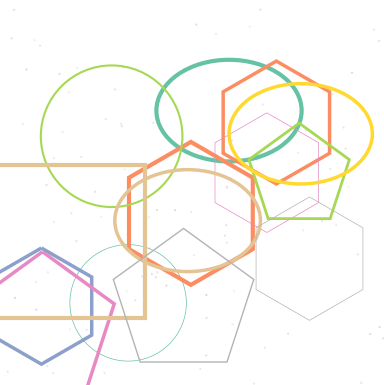[{"shape": "oval", "thickness": 3, "radius": 0.94, "center": [0.595, 0.713]}, {"shape": "circle", "thickness": 0.5, "radius": 0.76, "center": [0.333, 0.213]}, {"shape": "hexagon", "thickness": 3, "radius": 0.93, "center": [0.496, 0.446]}, {"shape": "hexagon", "thickness": 2.5, "radius": 0.8, "center": [0.718, 0.682]}, {"shape": "hexagon", "thickness": 2.5, "radius": 0.75, "center": [0.108, 0.205]}, {"shape": "hexagon", "thickness": 0.5, "radius": 0.78, "center": [0.693, 0.552]}, {"shape": "pentagon", "thickness": 2.5, "radius": 0.98, "center": [0.11, 0.15]}, {"shape": "circle", "thickness": 1.5, "radius": 0.92, "center": [0.29, 0.646]}, {"shape": "pentagon", "thickness": 2, "radius": 0.69, "center": [0.777, 0.543]}, {"shape": "oval", "thickness": 2.5, "radius": 0.93, "center": [0.781, 0.652]}, {"shape": "square", "thickness": 3, "radius": 0.99, "center": [0.18, 0.373]}, {"shape": "oval", "thickness": 2.5, "radius": 0.95, "center": [0.487, 0.427]}, {"shape": "pentagon", "thickness": 1, "radius": 0.96, "center": [0.477, 0.215]}, {"shape": "hexagon", "thickness": 0.5, "radius": 0.8, "center": [0.804, 0.328]}]